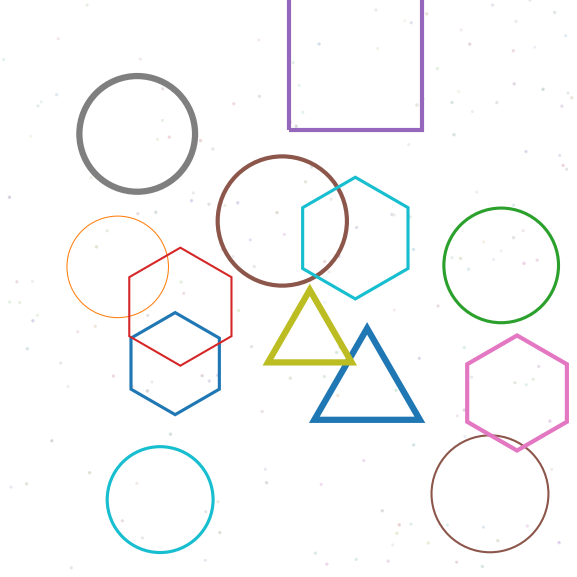[{"shape": "hexagon", "thickness": 1.5, "radius": 0.44, "center": [0.303, 0.369]}, {"shape": "triangle", "thickness": 3, "radius": 0.53, "center": [0.636, 0.325]}, {"shape": "circle", "thickness": 0.5, "radius": 0.44, "center": [0.204, 0.537]}, {"shape": "circle", "thickness": 1.5, "radius": 0.5, "center": [0.868, 0.54]}, {"shape": "hexagon", "thickness": 1, "radius": 0.51, "center": [0.312, 0.468]}, {"shape": "square", "thickness": 2, "radius": 0.58, "center": [0.616, 0.889]}, {"shape": "circle", "thickness": 2, "radius": 0.56, "center": [0.489, 0.616]}, {"shape": "circle", "thickness": 1, "radius": 0.51, "center": [0.848, 0.144]}, {"shape": "hexagon", "thickness": 2, "radius": 0.5, "center": [0.895, 0.319]}, {"shape": "circle", "thickness": 3, "radius": 0.5, "center": [0.238, 0.767]}, {"shape": "triangle", "thickness": 3, "radius": 0.42, "center": [0.536, 0.413]}, {"shape": "circle", "thickness": 1.5, "radius": 0.46, "center": [0.277, 0.134]}, {"shape": "hexagon", "thickness": 1.5, "radius": 0.53, "center": [0.615, 0.587]}]